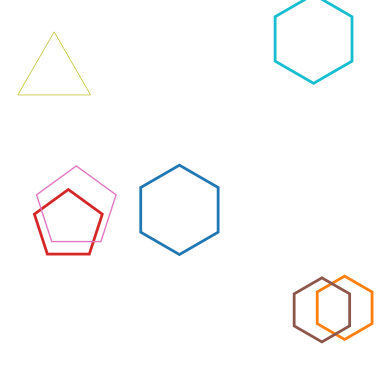[{"shape": "hexagon", "thickness": 2, "radius": 0.58, "center": [0.466, 0.455]}, {"shape": "hexagon", "thickness": 2, "radius": 0.41, "center": [0.895, 0.201]}, {"shape": "pentagon", "thickness": 2, "radius": 0.46, "center": [0.178, 0.415]}, {"shape": "hexagon", "thickness": 2, "radius": 0.42, "center": [0.836, 0.195]}, {"shape": "pentagon", "thickness": 1, "radius": 0.54, "center": [0.198, 0.46]}, {"shape": "triangle", "thickness": 0.5, "radius": 0.55, "center": [0.141, 0.808]}, {"shape": "hexagon", "thickness": 2, "radius": 0.58, "center": [0.814, 0.899]}]